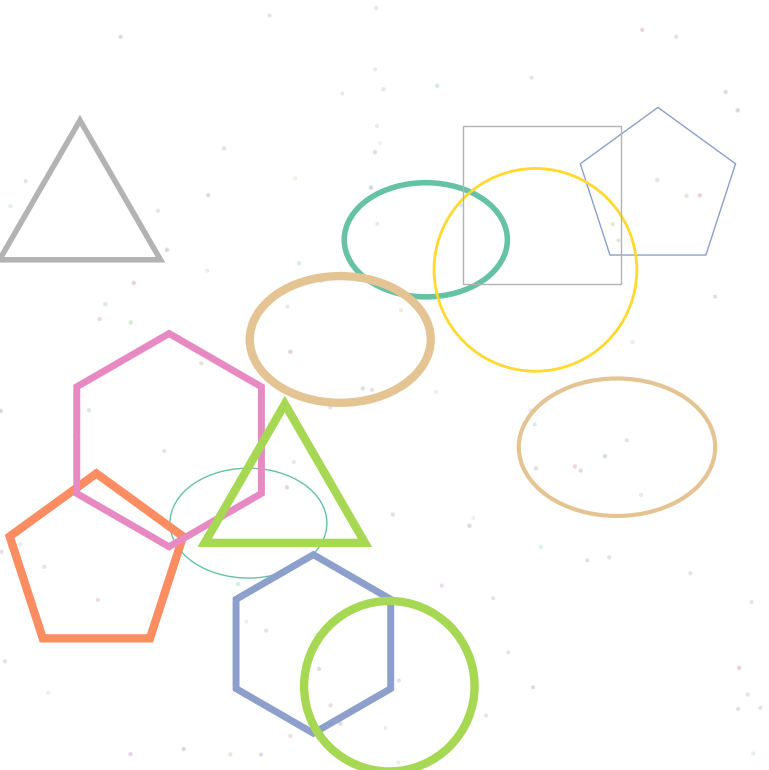[{"shape": "oval", "thickness": 0.5, "radius": 0.51, "center": [0.323, 0.321]}, {"shape": "oval", "thickness": 2, "radius": 0.53, "center": [0.553, 0.689]}, {"shape": "pentagon", "thickness": 3, "radius": 0.59, "center": [0.125, 0.267]}, {"shape": "pentagon", "thickness": 0.5, "radius": 0.53, "center": [0.854, 0.755]}, {"shape": "hexagon", "thickness": 2.5, "radius": 0.58, "center": [0.407, 0.164]}, {"shape": "hexagon", "thickness": 2.5, "radius": 0.69, "center": [0.22, 0.428]}, {"shape": "triangle", "thickness": 3, "radius": 0.6, "center": [0.37, 0.355]}, {"shape": "circle", "thickness": 3, "radius": 0.55, "center": [0.506, 0.109]}, {"shape": "circle", "thickness": 1, "radius": 0.66, "center": [0.695, 0.65]}, {"shape": "oval", "thickness": 3, "radius": 0.59, "center": [0.442, 0.559]}, {"shape": "oval", "thickness": 1.5, "radius": 0.64, "center": [0.801, 0.419]}, {"shape": "square", "thickness": 0.5, "radius": 0.51, "center": [0.704, 0.734]}, {"shape": "triangle", "thickness": 2, "radius": 0.6, "center": [0.104, 0.723]}]